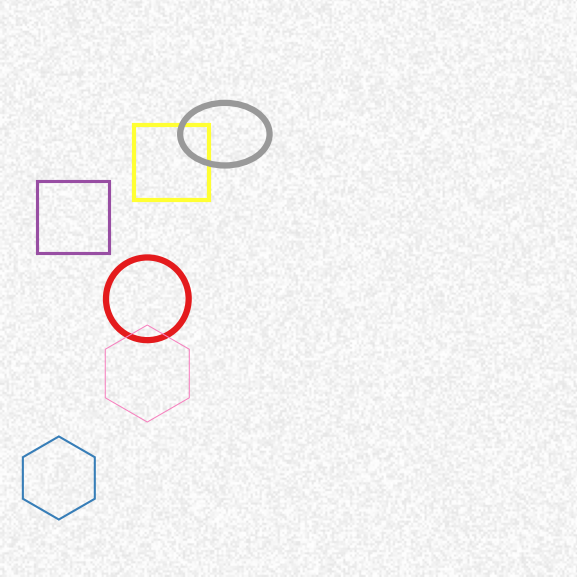[{"shape": "circle", "thickness": 3, "radius": 0.36, "center": [0.255, 0.482]}, {"shape": "hexagon", "thickness": 1, "radius": 0.36, "center": [0.102, 0.171]}, {"shape": "square", "thickness": 1.5, "radius": 0.31, "center": [0.127, 0.623]}, {"shape": "square", "thickness": 2, "radius": 0.32, "center": [0.297, 0.717]}, {"shape": "hexagon", "thickness": 0.5, "radius": 0.42, "center": [0.255, 0.352]}, {"shape": "oval", "thickness": 3, "radius": 0.39, "center": [0.389, 0.767]}]